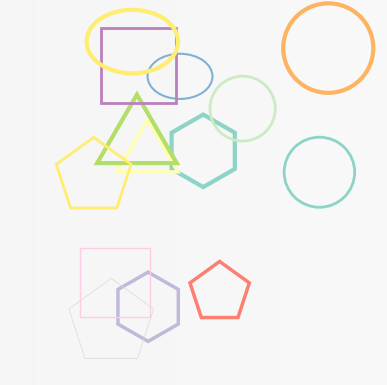[{"shape": "hexagon", "thickness": 3, "radius": 0.47, "center": [0.524, 0.608]}, {"shape": "circle", "thickness": 2, "radius": 0.46, "center": [0.824, 0.553]}, {"shape": "triangle", "thickness": 2.5, "radius": 0.45, "center": [0.381, 0.599]}, {"shape": "hexagon", "thickness": 2.5, "radius": 0.45, "center": [0.382, 0.203]}, {"shape": "pentagon", "thickness": 2.5, "radius": 0.4, "center": [0.567, 0.24]}, {"shape": "oval", "thickness": 1.5, "radius": 0.42, "center": [0.465, 0.802]}, {"shape": "circle", "thickness": 3, "radius": 0.58, "center": [0.847, 0.875]}, {"shape": "triangle", "thickness": 3, "radius": 0.59, "center": [0.353, 0.636]}, {"shape": "square", "thickness": 1, "radius": 0.45, "center": [0.296, 0.266]}, {"shape": "pentagon", "thickness": 0.5, "radius": 0.58, "center": [0.287, 0.162]}, {"shape": "square", "thickness": 2, "radius": 0.48, "center": [0.357, 0.831]}, {"shape": "circle", "thickness": 2, "radius": 0.42, "center": [0.626, 0.718]}, {"shape": "oval", "thickness": 3, "radius": 0.59, "center": [0.341, 0.892]}, {"shape": "pentagon", "thickness": 2, "radius": 0.51, "center": [0.242, 0.542]}]